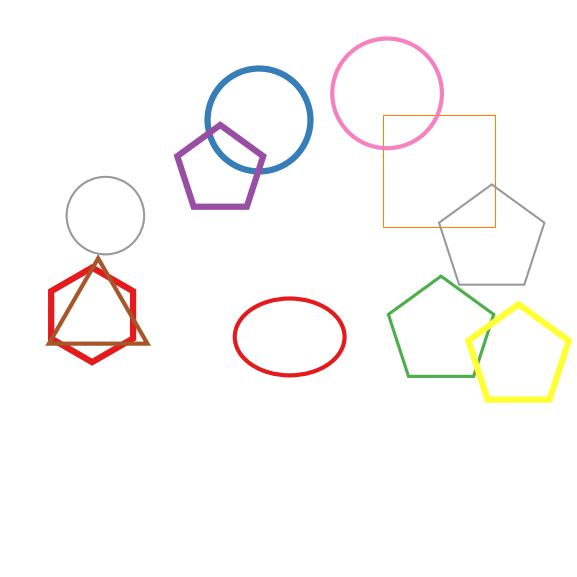[{"shape": "oval", "thickness": 2, "radius": 0.48, "center": [0.502, 0.416]}, {"shape": "hexagon", "thickness": 3, "radius": 0.41, "center": [0.16, 0.454]}, {"shape": "circle", "thickness": 3, "radius": 0.45, "center": [0.449, 0.791]}, {"shape": "pentagon", "thickness": 1.5, "radius": 0.48, "center": [0.764, 0.425]}, {"shape": "pentagon", "thickness": 3, "radius": 0.39, "center": [0.381, 0.704]}, {"shape": "square", "thickness": 0.5, "radius": 0.49, "center": [0.761, 0.703]}, {"shape": "pentagon", "thickness": 3, "radius": 0.46, "center": [0.898, 0.381]}, {"shape": "triangle", "thickness": 2, "radius": 0.49, "center": [0.17, 0.453]}, {"shape": "circle", "thickness": 2, "radius": 0.47, "center": [0.67, 0.837]}, {"shape": "circle", "thickness": 1, "radius": 0.34, "center": [0.182, 0.626]}, {"shape": "pentagon", "thickness": 1, "radius": 0.48, "center": [0.851, 0.584]}]